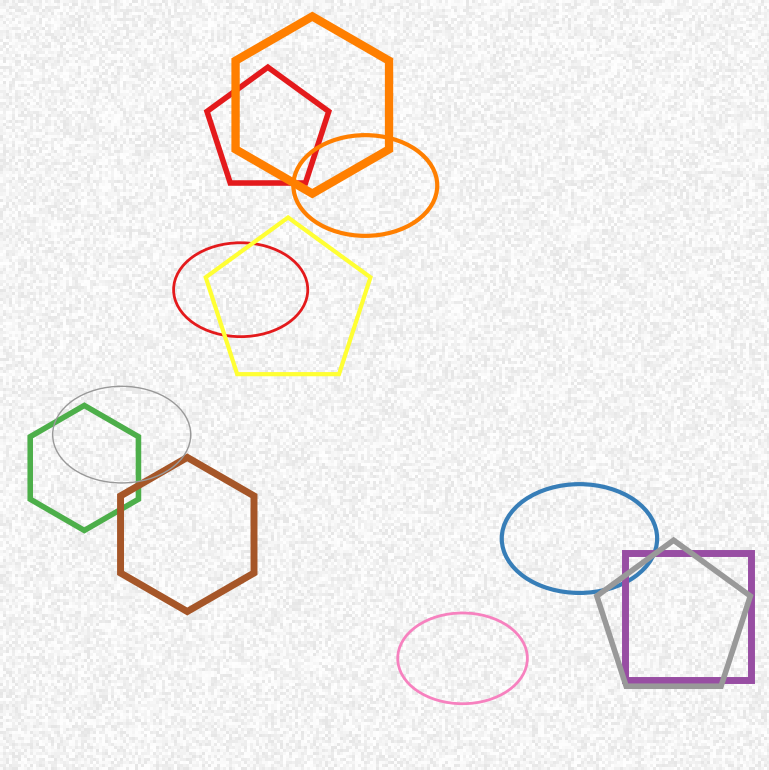[{"shape": "oval", "thickness": 1, "radius": 0.44, "center": [0.313, 0.624]}, {"shape": "pentagon", "thickness": 2, "radius": 0.42, "center": [0.348, 0.83]}, {"shape": "oval", "thickness": 1.5, "radius": 0.5, "center": [0.753, 0.301]}, {"shape": "hexagon", "thickness": 2, "radius": 0.41, "center": [0.11, 0.392]}, {"shape": "square", "thickness": 2.5, "radius": 0.41, "center": [0.893, 0.199]}, {"shape": "oval", "thickness": 1.5, "radius": 0.47, "center": [0.474, 0.759]}, {"shape": "hexagon", "thickness": 3, "radius": 0.58, "center": [0.406, 0.864]}, {"shape": "pentagon", "thickness": 1.5, "radius": 0.56, "center": [0.374, 0.605]}, {"shape": "hexagon", "thickness": 2.5, "radius": 0.5, "center": [0.243, 0.306]}, {"shape": "oval", "thickness": 1, "radius": 0.42, "center": [0.601, 0.145]}, {"shape": "oval", "thickness": 0.5, "radius": 0.45, "center": [0.158, 0.436]}, {"shape": "pentagon", "thickness": 2, "radius": 0.52, "center": [0.875, 0.194]}]